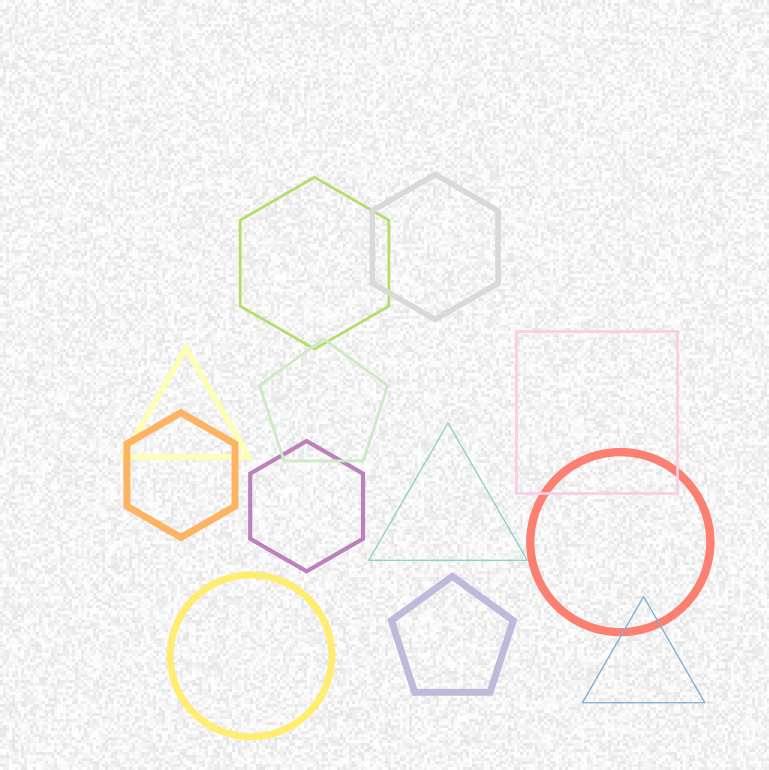[{"shape": "triangle", "thickness": 0.5, "radius": 0.59, "center": [0.582, 0.332]}, {"shape": "triangle", "thickness": 2, "radius": 0.47, "center": [0.242, 0.454]}, {"shape": "pentagon", "thickness": 2.5, "radius": 0.42, "center": [0.587, 0.168]}, {"shape": "circle", "thickness": 3, "radius": 0.58, "center": [0.806, 0.296]}, {"shape": "triangle", "thickness": 0.5, "radius": 0.46, "center": [0.836, 0.133]}, {"shape": "hexagon", "thickness": 2.5, "radius": 0.41, "center": [0.235, 0.383]}, {"shape": "hexagon", "thickness": 1, "radius": 0.56, "center": [0.408, 0.658]}, {"shape": "square", "thickness": 1, "radius": 0.52, "center": [0.775, 0.465]}, {"shape": "hexagon", "thickness": 2, "radius": 0.47, "center": [0.565, 0.679]}, {"shape": "hexagon", "thickness": 1.5, "radius": 0.42, "center": [0.398, 0.343]}, {"shape": "pentagon", "thickness": 1, "radius": 0.44, "center": [0.42, 0.472]}, {"shape": "circle", "thickness": 2.5, "radius": 0.53, "center": [0.326, 0.148]}]